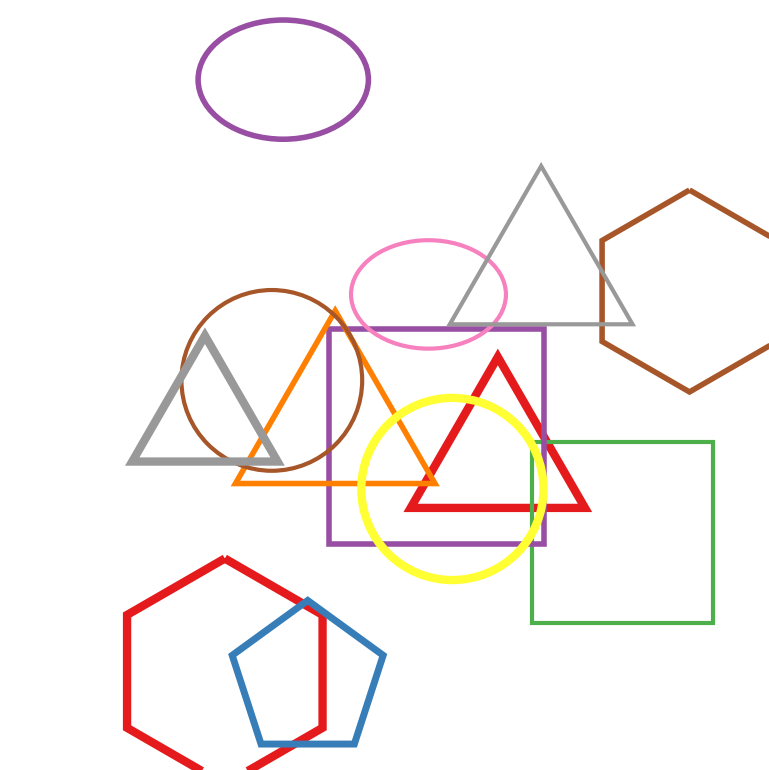[{"shape": "triangle", "thickness": 3, "radius": 0.65, "center": [0.647, 0.406]}, {"shape": "hexagon", "thickness": 3, "radius": 0.73, "center": [0.292, 0.128]}, {"shape": "pentagon", "thickness": 2.5, "radius": 0.52, "center": [0.4, 0.117]}, {"shape": "square", "thickness": 1.5, "radius": 0.59, "center": [0.809, 0.309]}, {"shape": "oval", "thickness": 2, "radius": 0.55, "center": [0.368, 0.897]}, {"shape": "square", "thickness": 2, "radius": 0.7, "center": [0.566, 0.433]}, {"shape": "triangle", "thickness": 2, "radius": 0.75, "center": [0.435, 0.447]}, {"shape": "circle", "thickness": 3, "radius": 0.59, "center": [0.588, 0.365]}, {"shape": "circle", "thickness": 1.5, "radius": 0.59, "center": [0.353, 0.506]}, {"shape": "hexagon", "thickness": 2, "radius": 0.66, "center": [0.895, 0.622]}, {"shape": "oval", "thickness": 1.5, "radius": 0.5, "center": [0.556, 0.618]}, {"shape": "triangle", "thickness": 1.5, "radius": 0.68, "center": [0.703, 0.647]}, {"shape": "triangle", "thickness": 3, "radius": 0.54, "center": [0.266, 0.455]}]